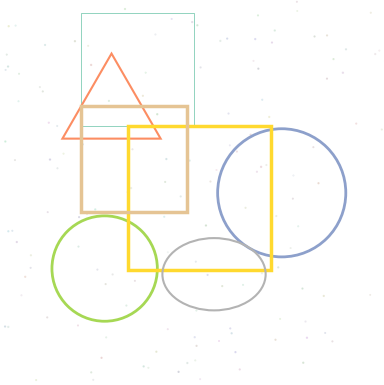[{"shape": "square", "thickness": 0.5, "radius": 0.74, "center": [0.357, 0.82]}, {"shape": "triangle", "thickness": 1.5, "radius": 0.74, "center": [0.29, 0.714]}, {"shape": "circle", "thickness": 2, "radius": 0.83, "center": [0.732, 0.499]}, {"shape": "circle", "thickness": 2, "radius": 0.68, "center": [0.272, 0.302]}, {"shape": "square", "thickness": 2.5, "radius": 0.93, "center": [0.518, 0.486]}, {"shape": "square", "thickness": 2.5, "radius": 0.69, "center": [0.347, 0.587]}, {"shape": "oval", "thickness": 1.5, "radius": 0.67, "center": [0.556, 0.288]}]